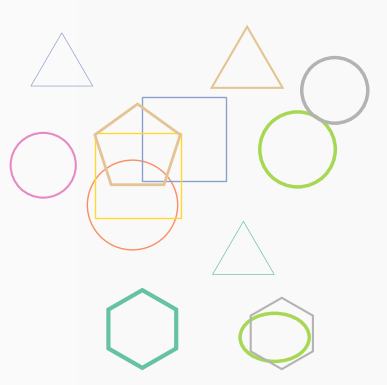[{"shape": "triangle", "thickness": 0.5, "radius": 0.46, "center": [0.628, 0.333]}, {"shape": "hexagon", "thickness": 3, "radius": 0.51, "center": [0.367, 0.145]}, {"shape": "circle", "thickness": 1, "radius": 0.58, "center": [0.342, 0.468]}, {"shape": "triangle", "thickness": 0.5, "radius": 0.46, "center": [0.16, 0.823]}, {"shape": "square", "thickness": 1, "radius": 0.54, "center": [0.474, 0.639]}, {"shape": "circle", "thickness": 1.5, "radius": 0.42, "center": [0.112, 0.571]}, {"shape": "circle", "thickness": 2.5, "radius": 0.49, "center": [0.768, 0.612]}, {"shape": "oval", "thickness": 2.5, "radius": 0.45, "center": [0.709, 0.124]}, {"shape": "square", "thickness": 1, "radius": 0.56, "center": [0.356, 0.544]}, {"shape": "pentagon", "thickness": 2, "radius": 0.58, "center": [0.355, 0.614]}, {"shape": "triangle", "thickness": 1.5, "radius": 0.53, "center": [0.638, 0.825]}, {"shape": "circle", "thickness": 2.5, "radius": 0.43, "center": [0.864, 0.765]}, {"shape": "hexagon", "thickness": 1.5, "radius": 0.46, "center": [0.727, 0.134]}]